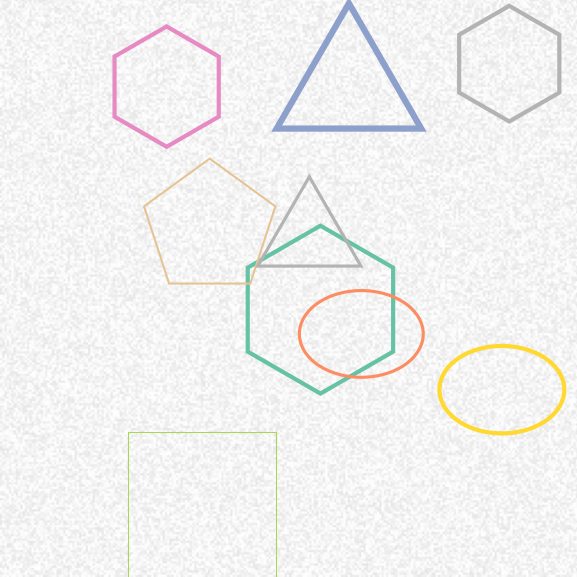[{"shape": "hexagon", "thickness": 2, "radius": 0.73, "center": [0.555, 0.463]}, {"shape": "oval", "thickness": 1.5, "radius": 0.54, "center": [0.626, 0.421]}, {"shape": "triangle", "thickness": 3, "radius": 0.72, "center": [0.604, 0.849]}, {"shape": "hexagon", "thickness": 2, "radius": 0.52, "center": [0.289, 0.849]}, {"shape": "square", "thickness": 0.5, "radius": 0.64, "center": [0.35, 0.123]}, {"shape": "oval", "thickness": 2, "radius": 0.54, "center": [0.869, 0.324]}, {"shape": "pentagon", "thickness": 1, "radius": 0.6, "center": [0.363, 0.605]}, {"shape": "hexagon", "thickness": 2, "radius": 0.5, "center": [0.882, 0.889]}, {"shape": "triangle", "thickness": 1.5, "radius": 0.52, "center": [0.536, 0.59]}]